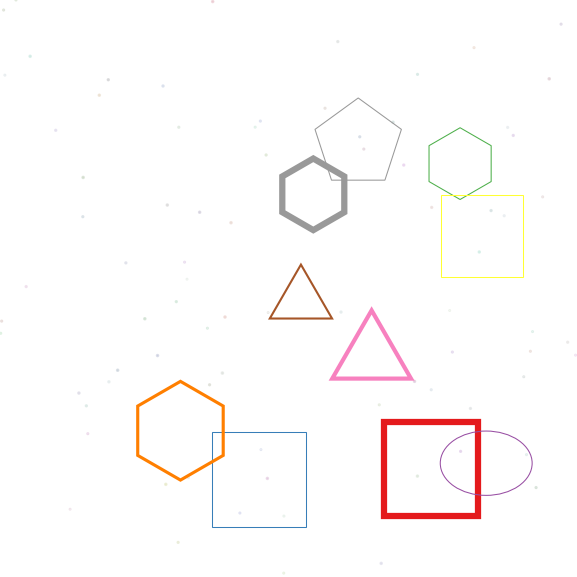[{"shape": "square", "thickness": 3, "radius": 0.41, "center": [0.746, 0.186]}, {"shape": "square", "thickness": 0.5, "radius": 0.41, "center": [0.449, 0.169]}, {"shape": "hexagon", "thickness": 0.5, "radius": 0.31, "center": [0.797, 0.716]}, {"shape": "oval", "thickness": 0.5, "radius": 0.4, "center": [0.842, 0.197]}, {"shape": "hexagon", "thickness": 1.5, "radius": 0.43, "center": [0.312, 0.253]}, {"shape": "square", "thickness": 0.5, "radius": 0.35, "center": [0.835, 0.59]}, {"shape": "triangle", "thickness": 1, "radius": 0.31, "center": [0.521, 0.479]}, {"shape": "triangle", "thickness": 2, "radius": 0.39, "center": [0.643, 0.383]}, {"shape": "hexagon", "thickness": 3, "radius": 0.31, "center": [0.543, 0.663]}, {"shape": "pentagon", "thickness": 0.5, "radius": 0.39, "center": [0.62, 0.751]}]